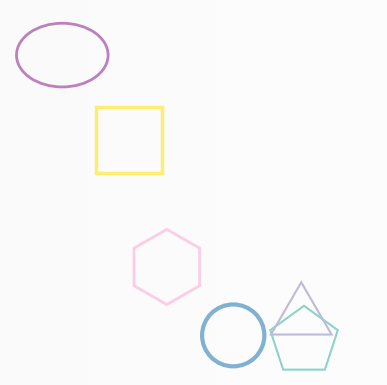[{"shape": "pentagon", "thickness": 1.5, "radius": 0.46, "center": [0.785, 0.114]}, {"shape": "triangle", "thickness": 1.5, "radius": 0.45, "center": [0.777, 0.176]}, {"shape": "circle", "thickness": 3, "radius": 0.4, "center": [0.602, 0.129]}, {"shape": "hexagon", "thickness": 2, "radius": 0.49, "center": [0.43, 0.307]}, {"shape": "oval", "thickness": 2, "radius": 0.59, "center": [0.161, 0.857]}, {"shape": "square", "thickness": 2.5, "radius": 0.43, "center": [0.332, 0.637]}]